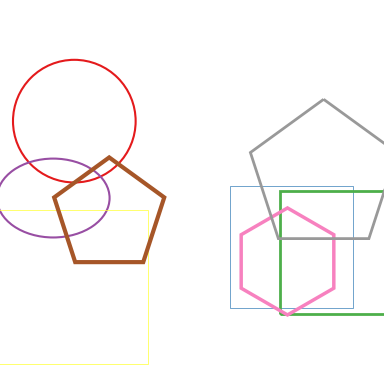[{"shape": "circle", "thickness": 1.5, "radius": 0.8, "center": [0.193, 0.685]}, {"shape": "square", "thickness": 0.5, "radius": 0.79, "center": [0.757, 0.358]}, {"shape": "square", "thickness": 2, "radius": 0.8, "center": [0.888, 0.344]}, {"shape": "oval", "thickness": 1.5, "radius": 0.73, "center": [0.138, 0.486]}, {"shape": "square", "thickness": 0.5, "radius": 1.0, "center": [0.185, 0.255]}, {"shape": "pentagon", "thickness": 3, "radius": 0.75, "center": [0.284, 0.441]}, {"shape": "hexagon", "thickness": 2.5, "radius": 0.69, "center": [0.747, 0.321]}, {"shape": "pentagon", "thickness": 2, "radius": 1.0, "center": [0.841, 0.542]}]